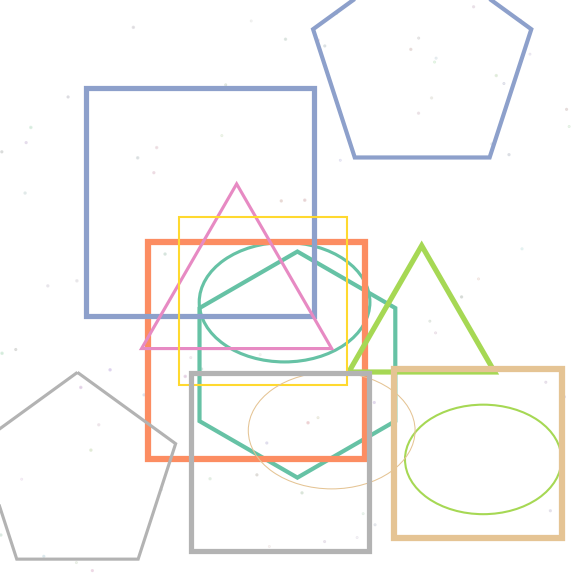[{"shape": "oval", "thickness": 1.5, "radius": 0.74, "center": [0.493, 0.476]}, {"shape": "hexagon", "thickness": 2, "radius": 0.98, "center": [0.515, 0.368]}, {"shape": "square", "thickness": 3, "radius": 0.94, "center": [0.444, 0.393]}, {"shape": "square", "thickness": 2.5, "radius": 0.99, "center": [0.347, 0.649]}, {"shape": "pentagon", "thickness": 2, "radius": 0.99, "center": [0.731, 0.887]}, {"shape": "triangle", "thickness": 1.5, "radius": 0.95, "center": [0.41, 0.491]}, {"shape": "triangle", "thickness": 2.5, "radius": 0.73, "center": [0.73, 0.428]}, {"shape": "oval", "thickness": 1, "radius": 0.68, "center": [0.837, 0.204]}, {"shape": "square", "thickness": 1, "radius": 0.73, "center": [0.456, 0.478]}, {"shape": "square", "thickness": 3, "radius": 0.73, "center": [0.828, 0.214]}, {"shape": "oval", "thickness": 0.5, "radius": 0.72, "center": [0.574, 0.254]}, {"shape": "square", "thickness": 2.5, "radius": 0.77, "center": [0.484, 0.199]}, {"shape": "pentagon", "thickness": 1.5, "radius": 0.89, "center": [0.134, 0.176]}]